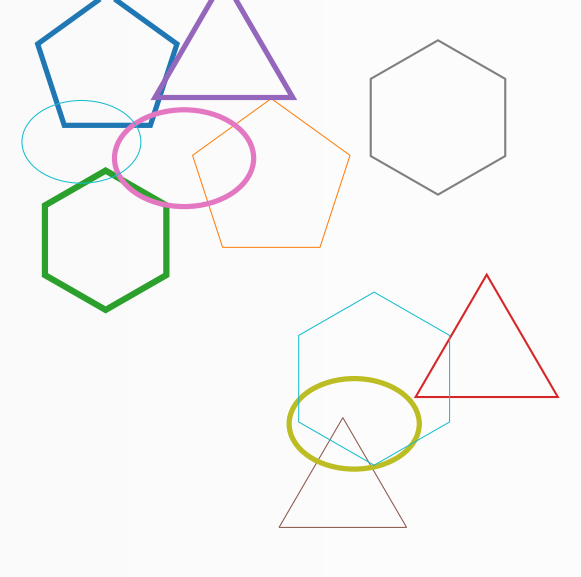[{"shape": "pentagon", "thickness": 2.5, "radius": 0.63, "center": [0.185, 0.884]}, {"shape": "pentagon", "thickness": 0.5, "radius": 0.71, "center": [0.467, 0.686]}, {"shape": "hexagon", "thickness": 3, "radius": 0.6, "center": [0.182, 0.583]}, {"shape": "triangle", "thickness": 1, "radius": 0.71, "center": [0.837, 0.382]}, {"shape": "triangle", "thickness": 2.5, "radius": 0.68, "center": [0.385, 0.899]}, {"shape": "triangle", "thickness": 0.5, "radius": 0.63, "center": [0.59, 0.149]}, {"shape": "oval", "thickness": 2.5, "radius": 0.6, "center": [0.317, 0.725]}, {"shape": "hexagon", "thickness": 1, "radius": 0.67, "center": [0.754, 0.796]}, {"shape": "oval", "thickness": 2.5, "radius": 0.56, "center": [0.609, 0.265]}, {"shape": "oval", "thickness": 0.5, "radius": 0.51, "center": [0.14, 0.754]}, {"shape": "hexagon", "thickness": 0.5, "radius": 0.75, "center": [0.644, 0.343]}]